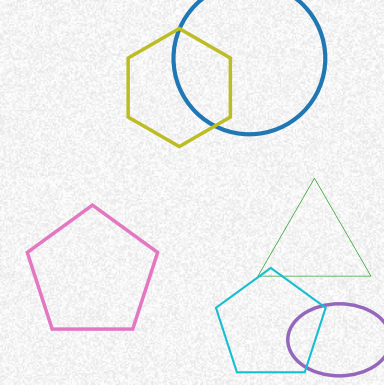[{"shape": "circle", "thickness": 3, "radius": 0.99, "center": [0.648, 0.848]}, {"shape": "triangle", "thickness": 0.5, "radius": 0.85, "center": [0.817, 0.368]}, {"shape": "oval", "thickness": 2.5, "radius": 0.67, "center": [0.881, 0.117]}, {"shape": "pentagon", "thickness": 2.5, "radius": 0.89, "center": [0.24, 0.289]}, {"shape": "hexagon", "thickness": 2.5, "radius": 0.77, "center": [0.466, 0.773]}, {"shape": "pentagon", "thickness": 1.5, "radius": 0.75, "center": [0.703, 0.154]}]